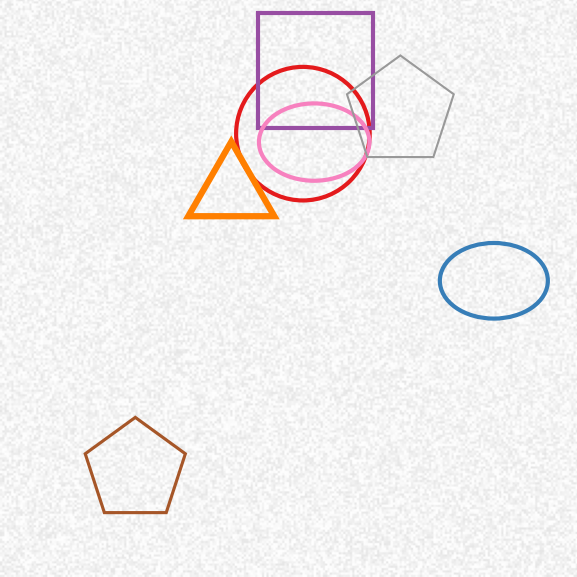[{"shape": "circle", "thickness": 2, "radius": 0.58, "center": [0.525, 0.768]}, {"shape": "oval", "thickness": 2, "radius": 0.47, "center": [0.855, 0.513]}, {"shape": "square", "thickness": 2, "radius": 0.5, "center": [0.546, 0.877]}, {"shape": "triangle", "thickness": 3, "radius": 0.43, "center": [0.401, 0.668]}, {"shape": "pentagon", "thickness": 1.5, "radius": 0.46, "center": [0.234, 0.185]}, {"shape": "oval", "thickness": 2, "radius": 0.48, "center": [0.544, 0.753]}, {"shape": "pentagon", "thickness": 1, "radius": 0.49, "center": [0.693, 0.806]}]